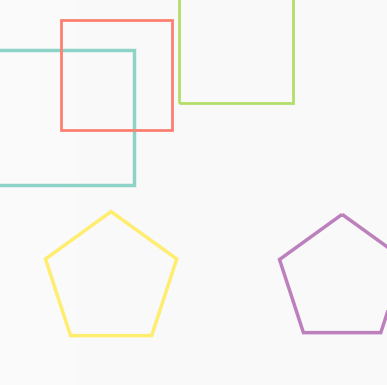[{"shape": "square", "thickness": 2.5, "radius": 0.88, "center": [0.17, 0.694]}, {"shape": "square", "thickness": 2, "radius": 0.72, "center": [0.3, 0.805]}, {"shape": "square", "thickness": 2, "radius": 0.74, "center": [0.609, 0.88]}, {"shape": "pentagon", "thickness": 2.5, "radius": 0.85, "center": [0.883, 0.273]}, {"shape": "pentagon", "thickness": 2.5, "radius": 0.89, "center": [0.287, 0.272]}]